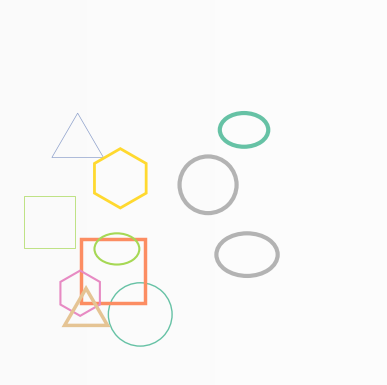[{"shape": "oval", "thickness": 3, "radius": 0.31, "center": [0.63, 0.663]}, {"shape": "circle", "thickness": 1, "radius": 0.41, "center": [0.362, 0.183]}, {"shape": "square", "thickness": 2.5, "radius": 0.42, "center": [0.292, 0.296]}, {"shape": "triangle", "thickness": 0.5, "radius": 0.38, "center": [0.2, 0.629]}, {"shape": "hexagon", "thickness": 1.5, "radius": 0.29, "center": [0.207, 0.238]}, {"shape": "square", "thickness": 0.5, "radius": 0.33, "center": [0.128, 0.424]}, {"shape": "oval", "thickness": 1.5, "radius": 0.29, "center": [0.302, 0.353]}, {"shape": "hexagon", "thickness": 2, "radius": 0.39, "center": [0.31, 0.537]}, {"shape": "triangle", "thickness": 2.5, "radius": 0.32, "center": [0.222, 0.187]}, {"shape": "circle", "thickness": 3, "radius": 0.37, "center": [0.537, 0.52]}, {"shape": "oval", "thickness": 3, "radius": 0.4, "center": [0.638, 0.339]}]